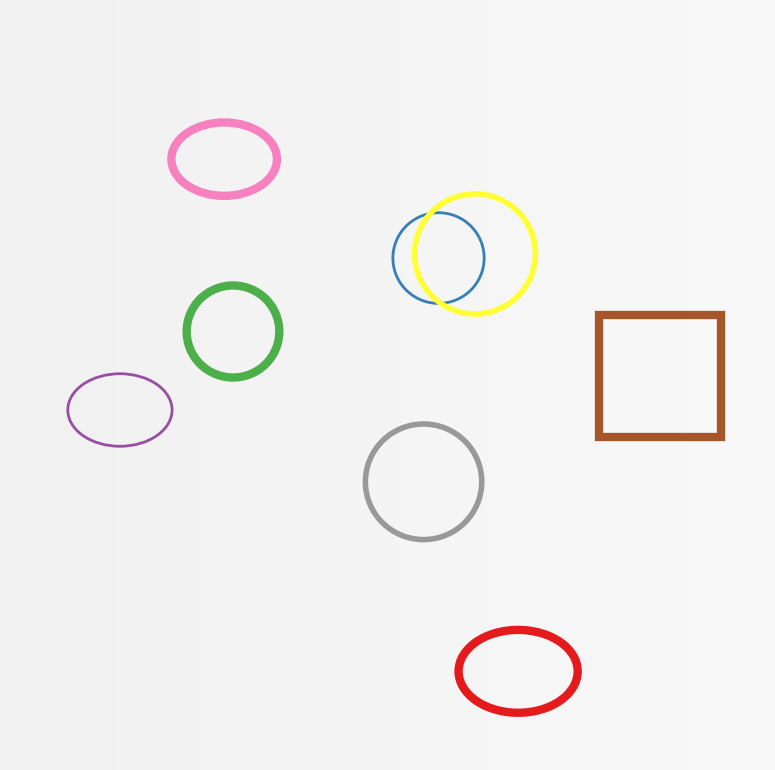[{"shape": "oval", "thickness": 3, "radius": 0.38, "center": [0.669, 0.128]}, {"shape": "circle", "thickness": 1, "radius": 0.29, "center": [0.566, 0.665]}, {"shape": "circle", "thickness": 3, "radius": 0.3, "center": [0.301, 0.569]}, {"shape": "oval", "thickness": 1, "radius": 0.34, "center": [0.155, 0.468]}, {"shape": "circle", "thickness": 2, "radius": 0.39, "center": [0.613, 0.67]}, {"shape": "square", "thickness": 3, "radius": 0.39, "center": [0.852, 0.512]}, {"shape": "oval", "thickness": 3, "radius": 0.34, "center": [0.289, 0.793]}, {"shape": "circle", "thickness": 2, "radius": 0.38, "center": [0.547, 0.374]}]